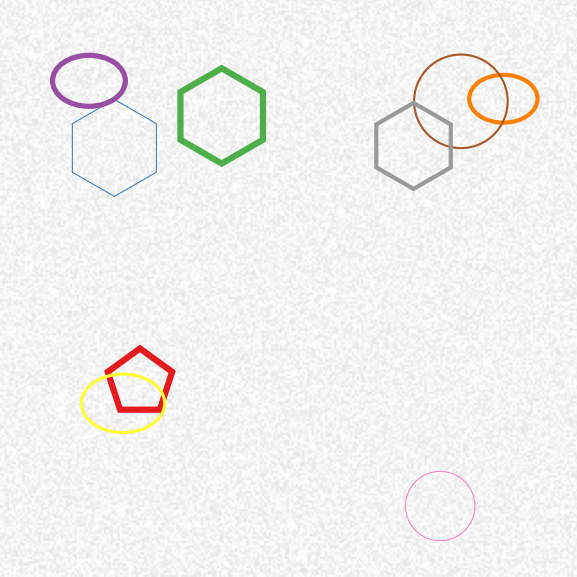[{"shape": "pentagon", "thickness": 3, "radius": 0.29, "center": [0.242, 0.337]}, {"shape": "hexagon", "thickness": 0.5, "radius": 0.42, "center": [0.198, 0.743]}, {"shape": "hexagon", "thickness": 3, "radius": 0.41, "center": [0.384, 0.798]}, {"shape": "oval", "thickness": 2.5, "radius": 0.32, "center": [0.154, 0.859]}, {"shape": "oval", "thickness": 2, "radius": 0.3, "center": [0.872, 0.828]}, {"shape": "oval", "thickness": 1.5, "radius": 0.36, "center": [0.213, 0.301]}, {"shape": "circle", "thickness": 1, "radius": 0.41, "center": [0.798, 0.824]}, {"shape": "circle", "thickness": 0.5, "radius": 0.3, "center": [0.762, 0.123]}, {"shape": "hexagon", "thickness": 2, "radius": 0.37, "center": [0.716, 0.746]}]